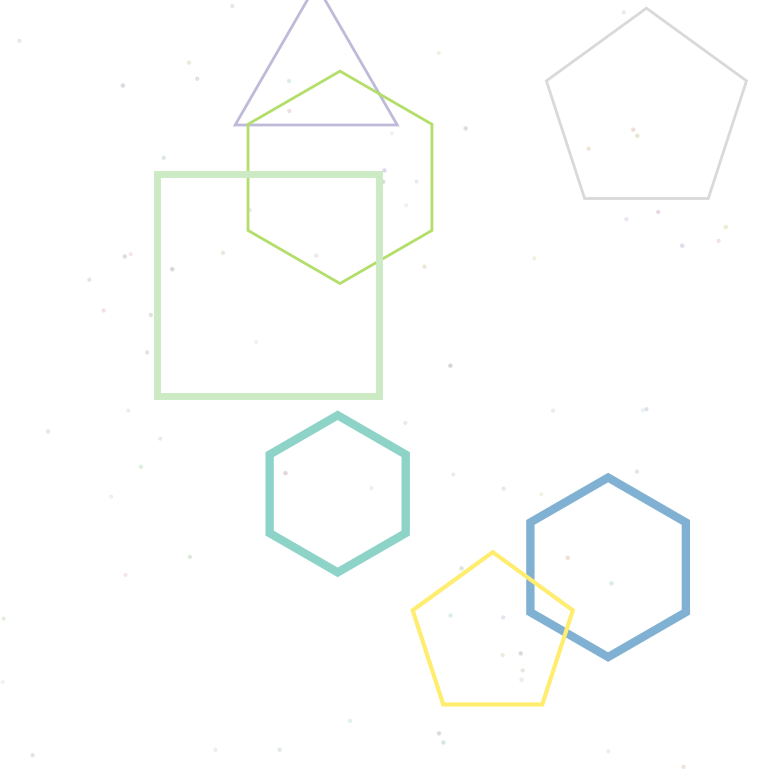[{"shape": "hexagon", "thickness": 3, "radius": 0.51, "center": [0.439, 0.359]}, {"shape": "triangle", "thickness": 1, "radius": 0.61, "center": [0.411, 0.898]}, {"shape": "hexagon", "thickness": 3, "radius": 0.58, "center": [0.79, 0.263]}, {"shape": "hexagon", "thickness": 1, "radius": 0.69, "center": [0.442, 0.77]}, {"shape": "pentagon", "thickness": 1, "radius": 0.68, "center": [0.84, 0.853]}, {"shape": "square", "thickness": 2.5, "radius": 0.72, "center": [0.348, 0.63]}, {"shape": "pentagon", "thickness": 1.5, "radius": 0.55, "center": [0.64, 0.174]}]